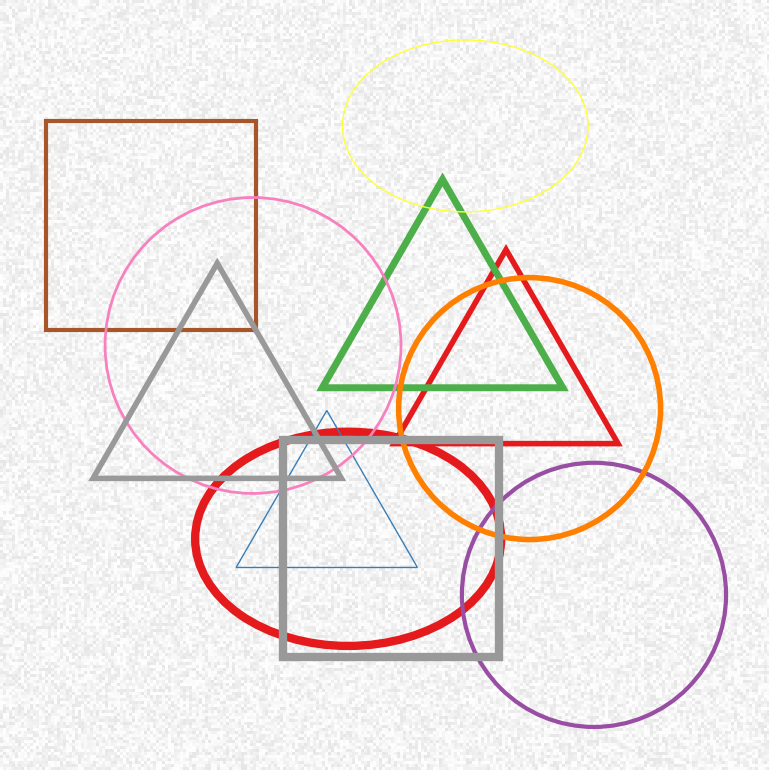[{"shape": "triangle", "thickness": 2, "radius": 0.84, "center": [0.657, 0.508]}, {"shape": "oval", "thickness": 3, "radius": 0.99, "center": [0.452, 0.3]}, {"shape": "triangle", "thickness": 0.5, "radius": 0.68, "center": [0.424, 0.331]}, {"shape": "triangle", "thickness": 2.5, "radius": 0.9, "center": [0.575, 0.587]}, {"shape": "circle", "thickness": 1.5, "radius": 0.86, "center": [0.771, 0.227]}, {"shape": "circle", "thickness": 2, "radius": 0.85, "center": [0.688, 0.469]}, {"shape": "oval", "thickness": 0.5, "radius": 0.8, "center": [0.604, 0.836]}, {"shape": "square", "thickness": 1.5, "radius": 0.68, "center": [0.196, 0.707]}, {"shape": "circle", "thickness": 1, "radius": 0.96, "center": [0.329, 0.551]}, {"shape": "triangle", "thickness": 2, "radius": 0.93, "center": [0.282, 0.472]}, {"shape": "square", "thickness": 3, "radius": 0.7, "center": [0.508, 0.287]}]